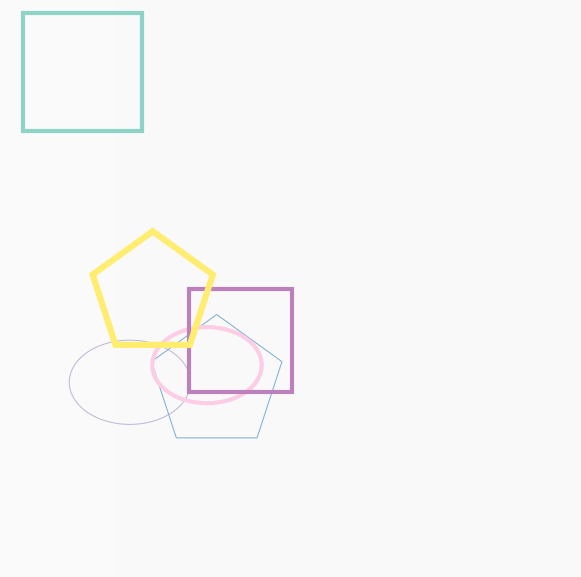[{"shape": "square", "thickness": 2, "radius": 0.51, "center": [0.142, 0.874]}, {"shape": "oval", "thickness": 0.5, "radius": 0.52, "center": [0.223, 0.337]}, {"shape": "pentagon", "thickness": 0.5, "radius": 0.59, "center": [0.373, 0.336]}, {"shape": "oval", "thickness": 2, "radius": 0.47, "center": [0.356, 0.367]}, {"shape": "square", "thickness": 2, "radius": 0.45, "center": [0.414, 0.409]}, {"shape": "pentagon", "thickness": 3, "radius": 0.54, "center": [0.263, 0.49]}]